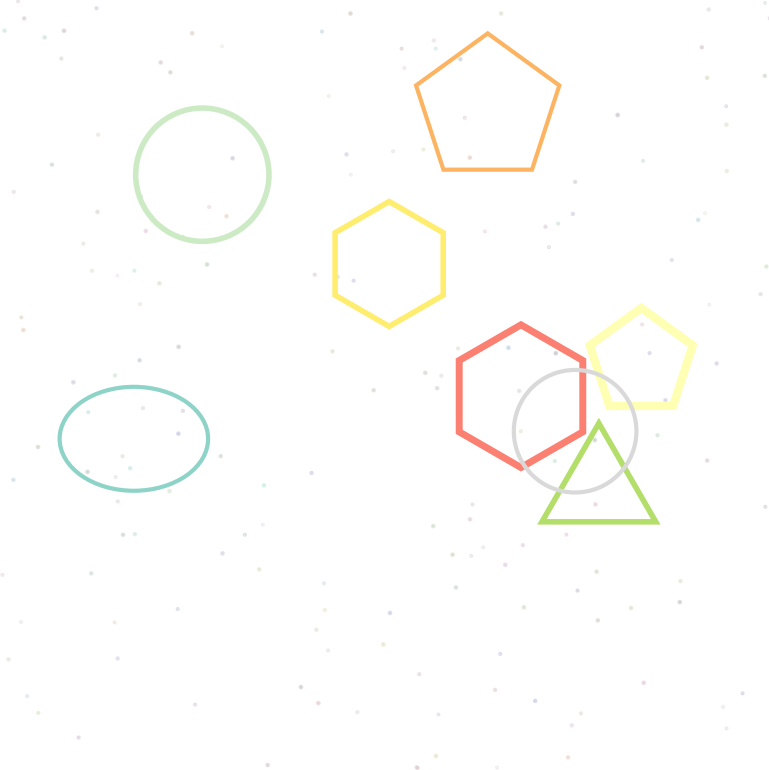[{"shape": "oval", "thickness": 1.5, "radius": 0.48, "center": [0.174, 0.43]}, {"shape": "pentagon", "thickness": 3, "radius": 0.35, "center": [0.833, 0.53]}, {"shape": "hexagon", "thickness": 2.5, "radius": 0.46, "center": [0.677, 0.485]}, {"shape": "pentagon", "thickness": 1.5, "radius": 0.49, "center": [0.633, 0.859]}, {"shape": "triangle", "thickness": 2, "radius": 0.43, "center": [0.778, 0.365]}, {"shape": "circle", "thickness": 1.5, "radius": 0.4, "center": [0.747, 0.44]}, {"shape": "circle", "thickness": 2, "radius": 0.43, "center": [0.263, 0.773]}, {"shape": "hexagon", "thickness": 2, "radius": 0.41, "center": [0.505, 0.657]}]